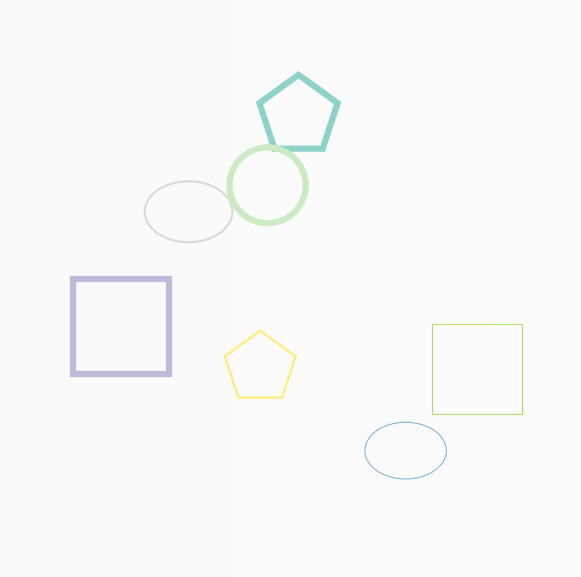[{"shape": "pentagon", "thickness": 3, "radius": 0.35, "center": [0.514, 0.799]}, {"shape": "square", "thickness": 3, "radius": 0.41, "center": [0.208, 0.434]}, {"shape": "oval", "thickness": 0.5, "radius": 0.35, "center": [0.698, 0.219]}, {"shape": "square", "thickness": 0.5, "radius": 0.39, "center": [0.821, 0.36]}, {"shape": "oval", "thickness": 1, "radius": 0.38, "center": [0.324, 0.632]}, {"shape": "circle", "thickness": 3, "radius": 0.33, "center": [0.46, 0.678]}, {"shape": "pentagon", "thickness": 1, "radius": 0.32, "center": [0.448, 0.362]}]